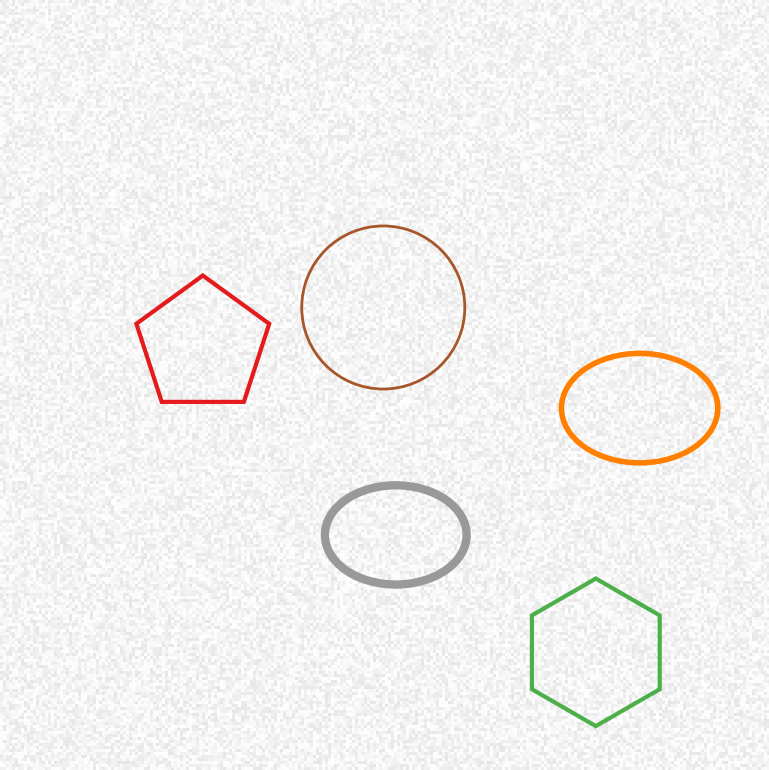[{"shape": "pentagon", "thickness": 1.5, "radius": 0.45, "center": [0.263, 0.551]}, {"shape": "hexagon", "thickness": 1.5, "radius": 0.48, "center": [0.774, 0.153]}, {"shape": "oval", "thickness": 2, "radius": 0.51, "center": [0.831, 0.47]}, {"shape": "circle", "thickness": 1, "radius": 0.53, "center": [0.498, 0.601]}, {"shape": "oval", "thickness": 3, "radius": 0.46, "center": [0.514, 0.305]}]